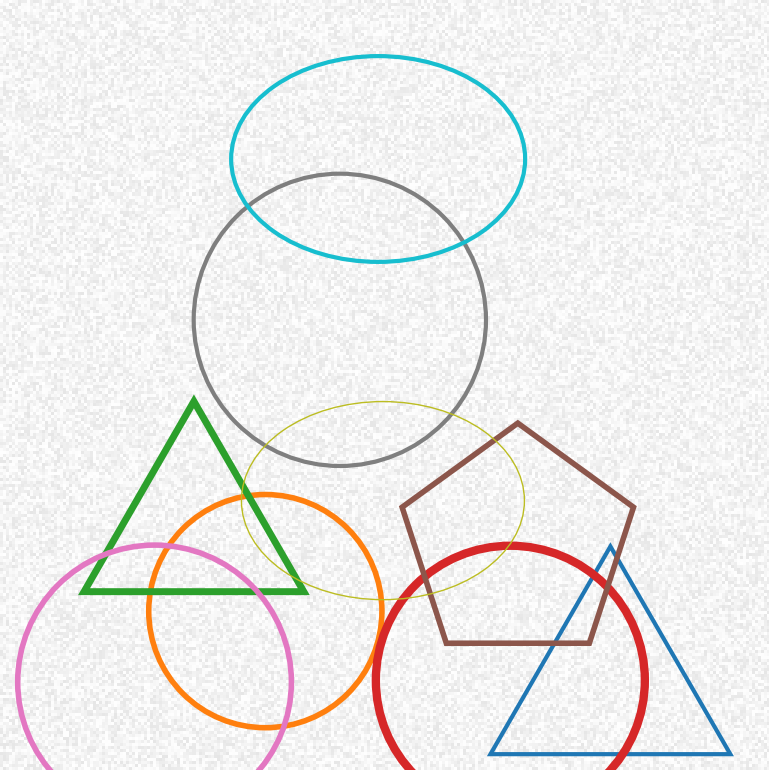[{"shape": "triangle", "thickness": 1.5, "radius": 0.9, "center": [0.793, 0.11]}, {"shape": "circle", "thickness": 2, "radius": 0.76, "center": [0.345, 0.206]}, {"shape": "triangle", "thickness": 2.5, "radius": 0.82, "center": [0.252, 0.314]}, {"shape": "circle", "thickness": 3, "radius": 0.87, "center": [0.663, 0.117]}, {"shape": "pentagon", "thickness": 2, "radius": 0.79, "center": [0.672, 0.292]}, {"shape": "circle", "thickness": 2, "radius": 0.89, "center": [0.201, 0.114]}, {"shape": "circle", "thickness": 1.5, "radius": 0.95, "center": [0.441, 0.585]}, {"shape": "oval", "thickness": 0.5, "radius": 0.92, "center": [0.497, 0.35]}, {"shape": "oval", "thickness": 1.5, "radius": 0.95, "center": [0.491, 0.794]}]